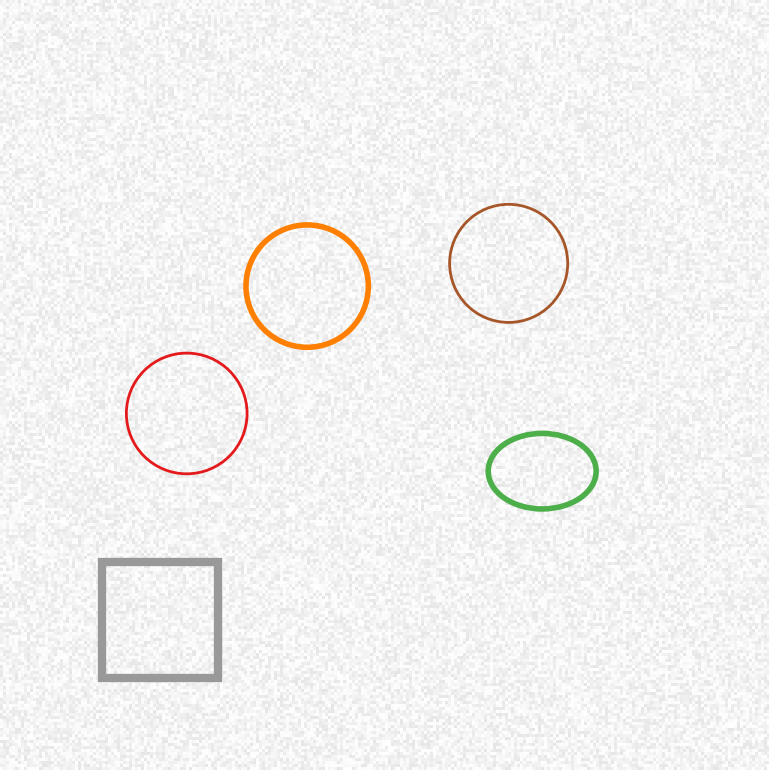[{"shape": "circle", "thickness": 1, "radius": 0.39, "center": [0.242, 0.463]}, {"shape": "oval", "thickness": 2, "radius": 0.35, "center": [0.704, 0.388]}, {"shape": "circle", "thickness": 2, "radius": 0.4, "center": [0.399, 0.628]}, {"shape": "circle", "thickness": 1, "radius": 0.38, "center": [0.661, 0.658]}, {"shape": "square", "thickness": 3, "radius": 0.38, "center": [0.208, 0.194]}]